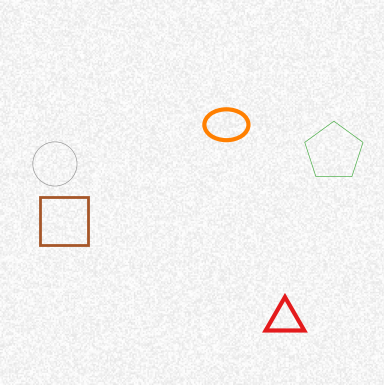[{"shape": "triangle", "thickness": 3, "radius": 0.29, "center": [0.74, 0.171]}, {"shape": "pentagon", "thickness": 0.5, "radius": 0.4, "center": [0.867, 0.606]}, {"shape": "oval", "thickness": 3, "radius": 0.29, "center": [0.588, 0.676]}, {"shape": "square", "thickness": 2, "radius": 0.31, "center": [0.166, 0.426]}, {"shape": "circle", "thickness": 0.5, "radius": 0.29, "center": [0.143, 0.574]}]